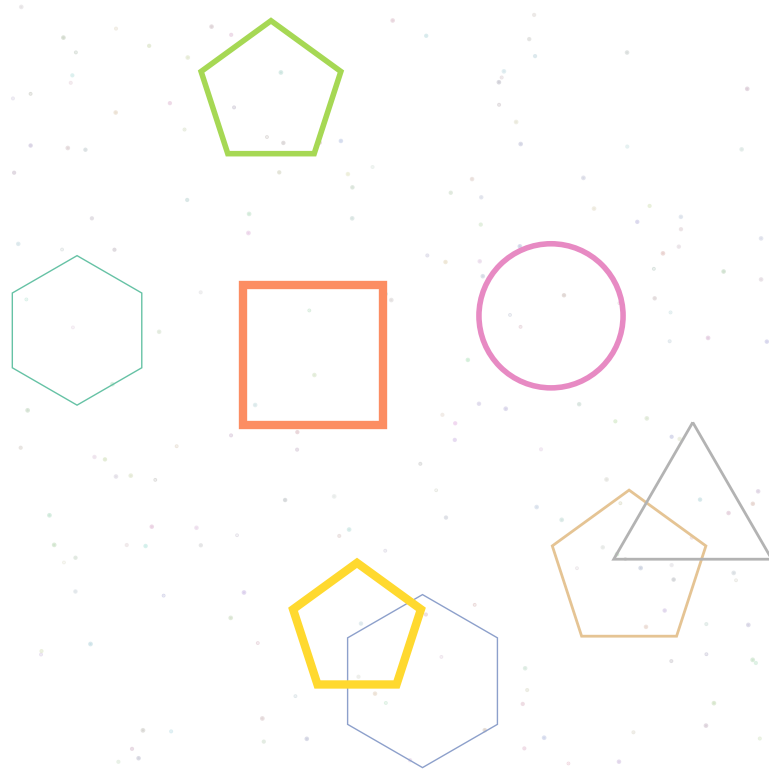[{"shape": "hexagon", "thickness": 0.5, "radius": 0.49, "center": [0.1, 0.571]}, {"shape": "square", "thickness": 3, "radius": 0.46, "center": [0.407, 0.539]}, {"shape": "hexagon", "thickness": 0.5, "radius": 0.56, "center": [0.549, 0.115]}, {"shape": "circle", "thickness": 2, "radius": 0.47, "center": [0.716, 0.59]}, {"shape": "pentagon", "thickness": 2, "radius": 0.48, "center": [0.352, 0.878]}, {"shape": "pentagon", "thickness": 3, "radius": 0.44, "center": [0.464, 0.182]}, {"shape": "pentagon", "thickness": 1, "radius": 0.52, "center": [0.817, 0.259]}, {"shape": "triangle", "thickness": 1, "radius": 0.59, "center": [0.9, 0.333]}]